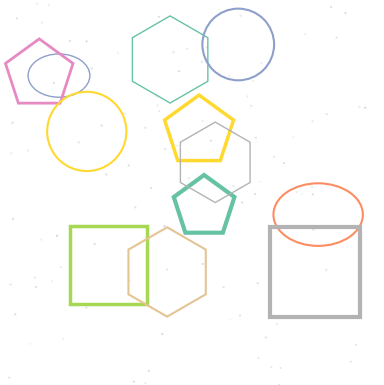[{"shape": "pentagon", "thickness": 3, "radius": 0.41, "center": [0.53, 0.463]}, {"shape": "hexagon", "thickness": 1, "radius": 0.57, "center": [0.442, 0.846]}, {"shape": "oval", "thickness": 1.5, "radius": 0.58, "center": [0.826, 0.443]}, {"shape": "circle", "thickness": 1.5, "radius": 0.47, "center": [0.619, 0.884]}, {"shape": "oval", "thickness": 1, "radius": 0.4, "center": [0.153, 0.804]}, {"shape": "pentagon", "thickness": 2, "radius": 0.46, "center": [0.102, 0.807]}, {"shape": "square", "thickness": 2.5, "radius": 0.5, "center": [0.281, 0.312]}, {"shape": "circle", "thickness": 1.5, "radius": 0.51, "center": [0.225, 0.659]}, {"shape": "pentagon", "thickness": 2.5, "radius": 0.47, "center": [0.517, 0.659]}, {"shape": "hexagon", "thickness": 1.5, "radius": 0.58, "center": [0.434, 0.294]}, {"shape": "hexagon", "thickness": 1, "radius": 0.52, "center": [0.559, 0.578]}, {"shape": "square", "thickness": 3, "radius": 0.58, "center": [0.819, 0.294]}]